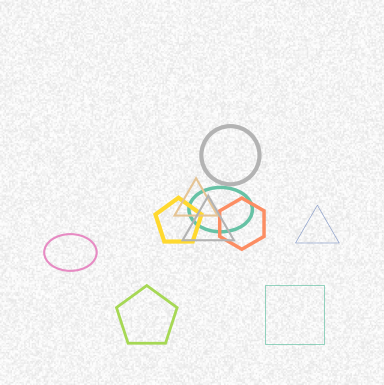[{"shape": "square", "thickness": 0.5, "radius": 0.38, "center": [0.765, 0.184]}, {"shape": "oval", "thickness": 2.5, "radius": 0.41, "center": [0.573, 0.456]}, {"shape": "hexagon", "thickness": 2.5, "radius": 0.33, "center": [0.628, 0.419]}, {"shape": "triangle", "thickness": 0.5, "radius": 0.33, "center": [0.824, 0.402]}, {"shape": "oval", "thickness": 1.5, "radius": 0.34, "center": [0.183, 0.344]}, {"shape": "pentagon", "thickness": 2, "radius": 0.41, "center": [0.381, 0.175]}, {"shape": "pentagon", "thickness": 3, "radius": 0.31, "center": [0.464, 0.424]}, {"shape": "triangle", "thickness": 1.5, "radius": 0.32, "center": [0.509, 0.472]}, {"shape": "triangle", "thickness": 1.5, "radius": 0.38, "center": [0.541, 0.414]}, {"shape": "circle", "thickness": 3, "radius": 0.38, "center": [0.598, 0.597]}]